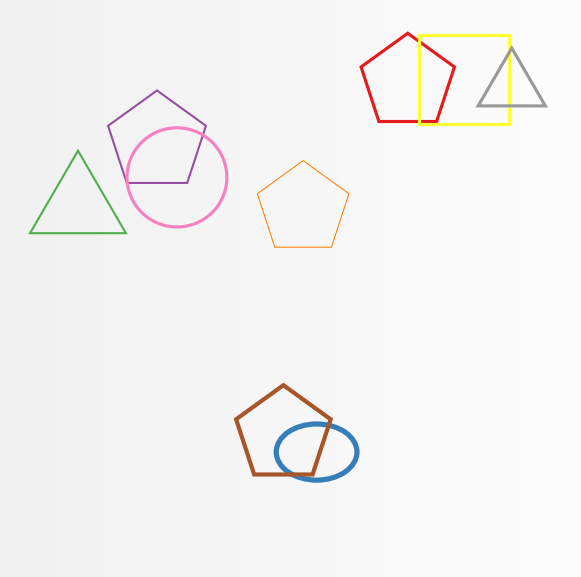[{"shape": "pentagon", "thickness": 1.5, "radius": 0.42, "center": [0.702, 0.857]}, {"shape": "oval", "thickness": 2.5, "radius": 0.35, "center": [0.545, 0.216]}, {"shape": "triangle", "thickness": 1, "radius": 0.48, "center": [0.134, 0.643]}, {"shape": "pentagon", "thickness": 1, "radius": 0.44, "center": [0.27, 0.754]}, {"shape": "pentagon", "thickness": 0.5, "radius": 0.41, "center": [0.522, 0.638]}, {"shape": "square", "thickness": 1.5, "radius": 0.38, "center": [0.798, 0.862]}, {"shape": "pentagon", "thickness": 2, "radius": 0.43, "center": [0.488, 0.247]}, {"shape": "circle", "thickness": 1.5, "radius": 0.43, "center": [0.304, 0.692]}, {"shape": "triangle", "thickness": 1.5, "radius": 0.33, "center": [0.88, 0.849]}]